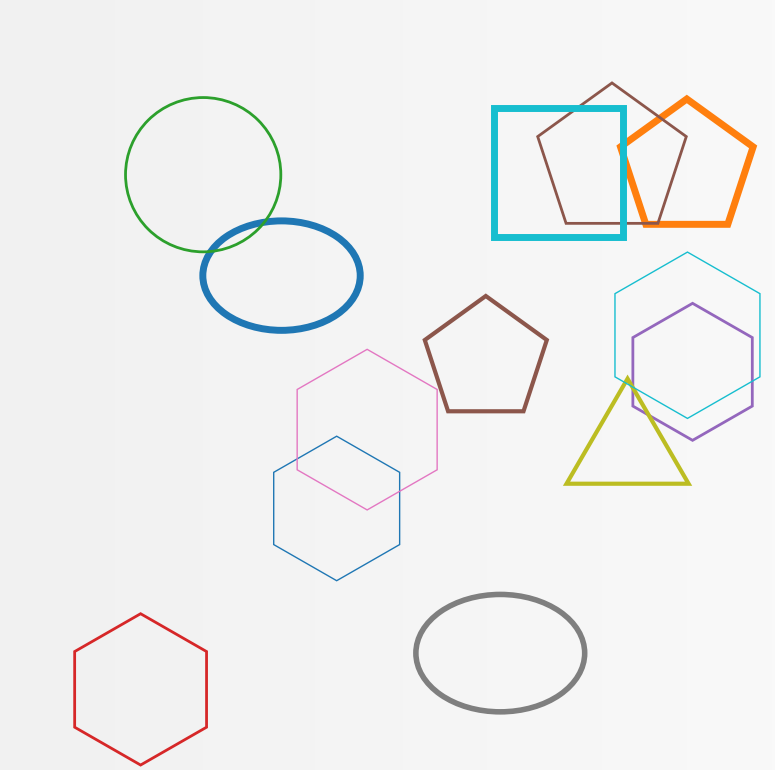[{"shape": "oval", "thickness": 2.5, "radius": 0.51, "center": [0.363, 0.642]}, {"shape": "hexagon", "thickness": 0.5, "radius": 0.47, "center": [0.434, 0.34]}, {"shape": "pentagon", "thickness": 2.5, "radius": 0.45, "center": [0.886, 0.781]}, {"shape": "circle", "thickness": 1, "radius": 0.5, "center": [0.262, 0.773]}, {"shape": "hexagon", "thickness": 1, "radius": 0.49, "center": [0.181, 0.105]}, {"shape": "hexagon", "thickness": 1, "radius": 0.44, "center": [0.894, 0.517]}, {"shape": "pentagon", "thickness": 1.5, "radius": 0.41, "center": [0.627, 0.533]}, {"shape": "pentagon", "thickness": 1, "radius": 0.5, "center": [0.79, 0.791]}, {"shape": "hexagon", "thickness": 0.5, "radius": 0.52, "center": [0.474, 0.442]}, {"shape": "oval", "thickness": 2, "radius": 0.54, "center": [0.646, 0.152]}, {"shape": "triangle", "thickness": 1.5, "radius": 0.45, "center": [0.81, 0.417]}, {"shape": "square", "thickness": 2.5, "radius": 0.42, "center": [0.721, 0.776]}, {"shape": "hexagon", "thickness": 0.5, "radius": 0.54, "center": [0.887, 0.565]}]